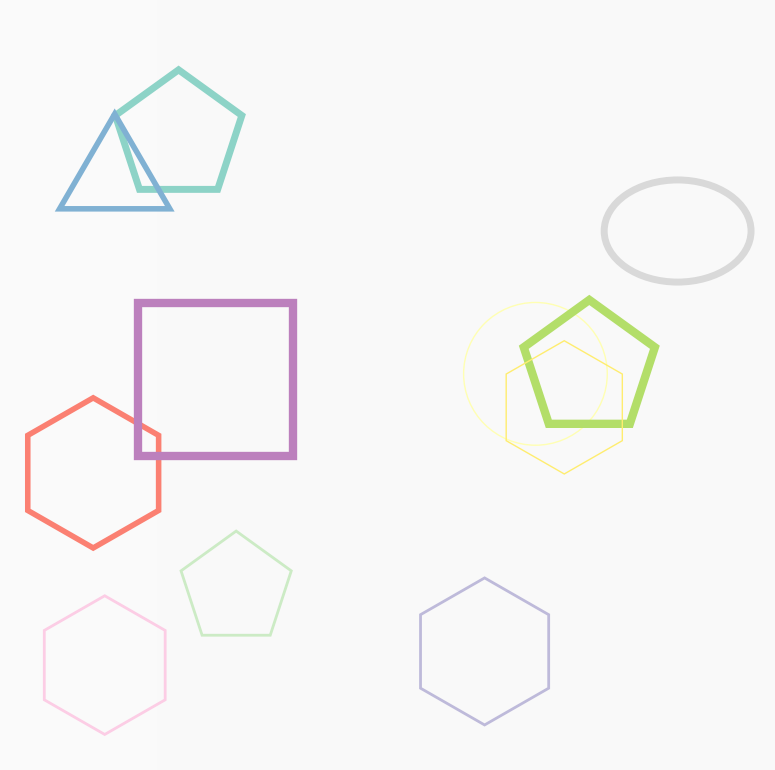[{"shape": "pentagon", "thickness": 2.5, "radius": 0.43, "center": [0.23, 0.823]}, {"shape": "circle", "thickness": 0.5, "radius": 0.46, "center": [0.691, 0.514]}, {"shape": "hexagon", "thickness": 1, "radius": 0.48, "center": [0.625, 0.154]}, {"shape": "hexagon", "thickness": 2, "radius": 0.49, "center": [0.12, 0.386]}, {"shape": "triangle", "thickness": 2, "radius": 0.41, "center": [0.148, 0.77]}, {"shape": "pentagon", "thickness": 3, "radius": 0.44, "center": [0.76, 0.522]}, {"shape": "hexagon", "thickness": 1, "radius": 0.45, "center": [0.135, 0.136]}, {"shape": "oval", "thickness": 2.5, "radius": 0.47, "center": [0.874, 0.7]}, {"shape": "square", "thickness": 3, "radius": 0.5, "center": [0.279, 0.507]}, {"shape": "pentagon", "thickness": 1, "radius": 0.37, "center": [0.305, 0.236]}, {"shape": "hexagon", "thickness": 0.5, "radius": 0.43, "center": [0.728, 0.471]}]